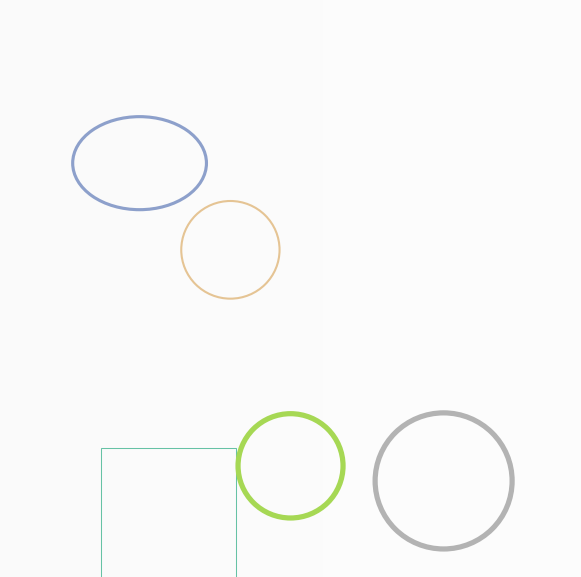[{"shape": "square", "thickness": 0.5, "radius": 0.58, "center": [0.29, 0.108]}, {"shape": "oval", "thickness": 1.5, "radius": 0.58, "center": [0.24, 0.717]}, {"shape": "circle", "thickness": 2.5, "radius": 0.45, "center": [0.5, 0.192]}, {"shape": "circle", "thickness": 1, "radius": 0.42, "center": [0.396, 0.567]}, {"shape": "circle", "thickness": 2.5, "radius": 0.59, "center": [0.763, 0.166]}]